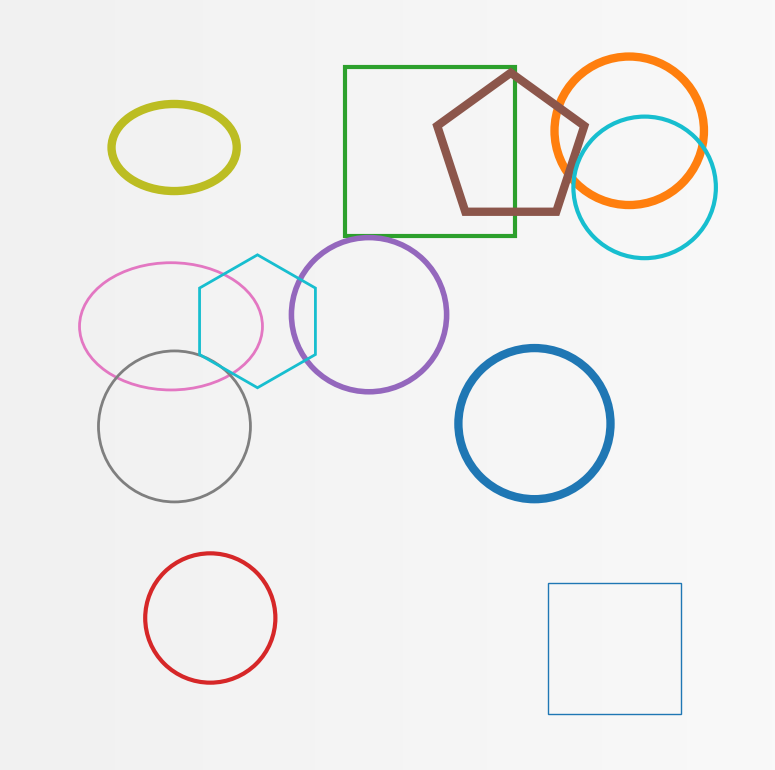[{"shape": "circle", "thickness": 3, "radius": 0.49, "center": [0.69, 0.45]}, {"shape": "square", "thickness": 0.5, "radius": 0.43, "center": [0.793, 0.158]}, {"shape": "circle", "thickness": 3, "radius": 0.48, "center": [0.812, 0.83]}, {"shape": "square", "thickness": 1.5, "radius": 0.55, "center": [0.555, 0.803]}, {"shape": "circle", "thickness": 1.5, "radius": 0.42, "center": [0.271, 0.197]}, {"shape": "circle", "thickness": 2, "radius": 0.5, "center": [0.476, 0.591]}, {"shape": "pentagon", "thickness": 3, "radius": 0.5, "center": [0.659, 0.806]}, {"shape": "oval", "thickness": 1, "radius": 0.59, "center": [0.221, 0.576]}, {"shape": "circle", "thickness": 1, "radius": 0.49, "center": [0.225, 0.446]}, {"shape": "oval", "thickness": 3, "radius": 0.4, "center": [0.225, 0.808]}, {"shape": "hexagon", "thickness": 1, "radius": 0.43, "center": [0.332, 0.583]}, {"shape": "circle", "thickness": 1.5, "radius": 0.46, "center": [0.832, 0.757]}]